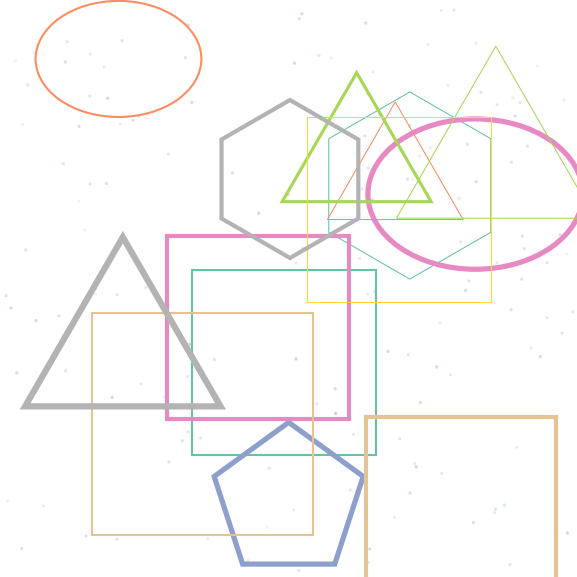[{"shape": "hexagon", "thickness": 0.5, "radius": 0.81, "center": [0.71, 0.678]}, {"shape": "square", "thickness": 1, "radius": 0.8, "center": [0.491, 0.372]}, {"shape": "triangle", "thickness": 0.5, "radius": 0.68, "center": [0.684, 0.687]}, {"shape": "oval", "thickness": 1, "radius": 0.72, "center": [0.205, 0.897]}, {"shape": "pentagon", "thickness": 2.5, "radius": 0.68, "center": [0.5, 0.132]}, {"shape": "oval", "thickness": 2.5, "radius": 0.93, "center": [0.823, 0.663]}, {"shape": "square", "thickness": 2, "radius": 0.79, "center": [0.447, 0.432]}, {"shape": "triangle", "thickness": 1.5, "radius": 0.74, "center": [0.618, 0.724]}, {"shape": "triangle", "thickness": 0.5, "radius": 0.99, "center": [0.858, 0.721]}, {"shape": "square", "thickness": 0.5, "radius": 0.8, "center": [0.691, 0.637]}, {"shape": "square", "thickness": 2, "radius": 0.82, "center": [0.799, 0.113]}, {"shape": "square", "thickness": 1, "radius": 0.96, "center": [0.35, 0.265]}, {"shape": "triangle", "thickness": 3, "radius": 0.98, "center": [0.213, 0.393]}, {"shape": "hexagon", "thickness": 2, "radius": 0.68, "center": [0.502, 0.689]}]